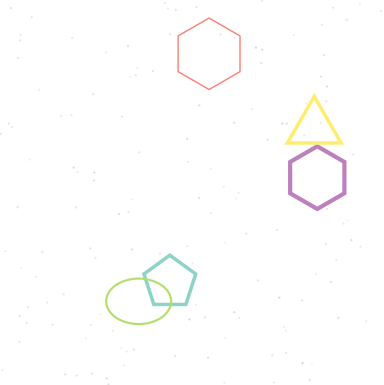[{"shape": "pentagon", "thickness": 2.5, "radius": 0.35, "center": [0.441, 0.266]}, {"shape": "hexagon", "thickness": 1, "radius": 0.46, "center": [0.543, 0.86]}, {"shape": "oval", "thickness": 1.5, "radius": 0.42, "center": [0.36, 0.217]}, {"shape": "hexagon", "thickness": 3, "radius": 0.41, "center": [0.824, 0.539]}, {"shape": "triangle", "thickness": 2.5, "radius": 0.4, "center": [0.816, 0.669]}]